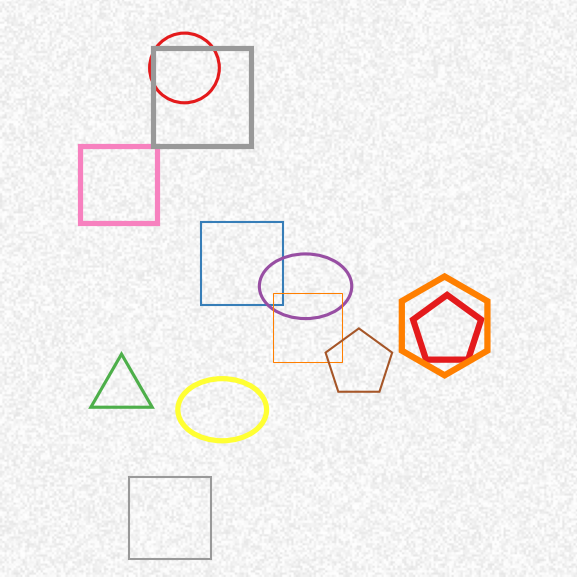[{"shape": "pentagon", "thickness": 3, "radius": 0.31, "center": [0.774, 0.427]}, {"shape": "circle", "thickness": 1.5, "radius": 0.3, "center": [0.319, 0.881]}, {"shape": "square", "thickness": 1, "radius": 0.36, "center": [0.419, 0.543]}, {"shape": "triangle", "thickness": 1.5, "radius": 0.31, "center": [0.21, 0.325]}, {"shape": "oval", "thickness": 1.5, "radius": 0.4, "center": [0.529, 0.503]}, {"shape": "square", "thickness": 0.5, "radius": 0.3, "center": [0.532, 0.432]}, {"shape": "hexagon", "thickness": 3, "radius": 0.43, "center": [0.77, 0.435]}, {"shape": "oval", "thickness": 2.5, "radius": 0.38, "center": [0.385, 0.29]}, {"shape": "pentagon", "thickness": 1, "radius": 0.3, "center": [0.621, 0.37]}, {"shape": "square", "thickness": 2.5, "radius": 0.33, "center": [0.205, 0.68]}, {"shape": "square", "thickness": 1, "radius": 0.35, "center": [0.295, 0.102]}, {"shape": "square", "thickness": 2.5, "radius": 0.42, "center": [0.349, 0.831]}]